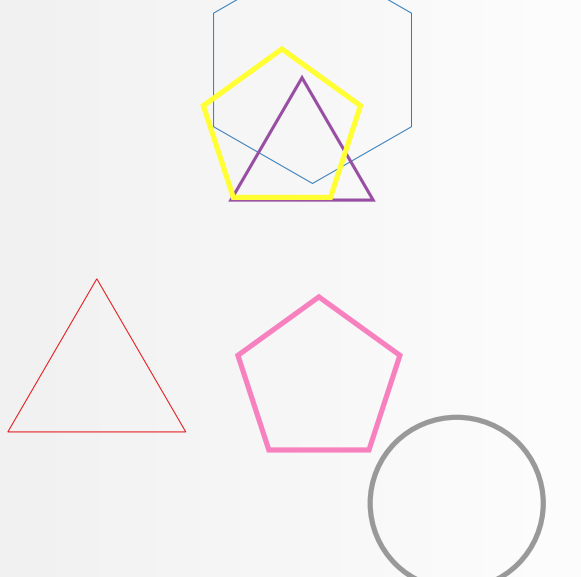[{"shape": "triangle", "thickness": 0.5, "radius": 0.88, "center": [0.167, 0.34]}, {"shape": "hexagon", "thickness": 0.5, "radius": 0.98, "center": [0.538, 0.878]}, {"shape": "triangle", "thickness": 1.5, "radius": 0.71, "center": [0.52, 0.723]}, {"shape": "pentagon", "thickness": 2.5, "radius": 0.71, "center": [0.485, 0.772]}, {"shape": "pentagon", "thickness": 2.5, "radius": 0.73, "center": [0.549, 0.339]}, {"shape": "circle", "thickness": 2.5, "radius": 0.74, "center": [0.786, 0.128]}]